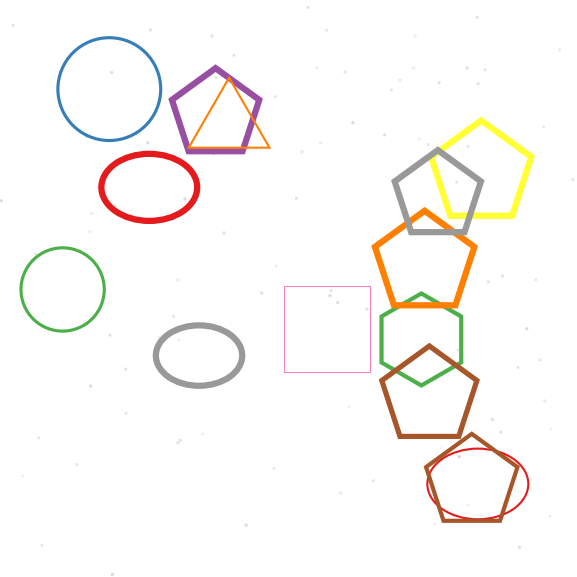[{"shape": "oval", "thickness": 1, "radius": 0.44, "center": [0.827, 0.161]}, {"shape": "oval", "thickness": 3, "radius": 0.41, "center": [0.258, 0.675]}, {"shape": "circle", "thickness": 1.5, "radius": 0.45, "center": [0.189, 0.845]}, {"shape": "circle", "thickness": 1.5, "radius": 0.36, "center": [0.108, 0.498]}, {"shape": "hexagon", "thickness": 2, "radius": 0.4, "center": [0.73, 0.411]}, {"shape": "pentagon", "thickness": 3, "radius": 0.4, "center": [0.373, 0.802]}, {"shape": "pentagon", "thickness": 3, "radius": 0.45, "center": [0.735, 0.544]}, {"shape": "triangle", "thickness": 1, "radius": 0.4, "center": [0.397, 0.784]}, {"shape": "pentagon", "thickness": 3, "radius": 0.46, "center": [0.833, 0.699]}, {"shape": "pentagon", "thickness": 2.5, "radius": 0.43, "center": [0.743, 0.313]}, {"shape": "pentagon", "thickness": 2, "radius": 0.42, "center": [0.817, 0.165]}, {"shape": "square", "thickness": 0.5, "radius": 0.37, "center": [0.566, 0.429]}, {"shape": "pentagon", "thickness": 3, "radius": 0.39, "center": [0.758, 0.661]}, {"shape": "oval", "thickness": 3, "radius": 0.37, "center": [0.345, 0.383]}]